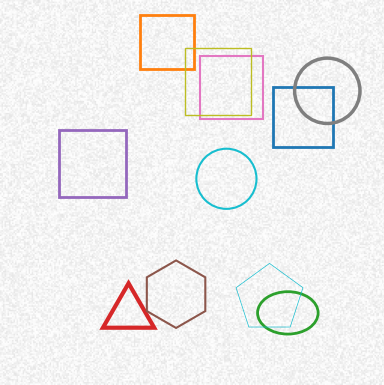[{"shape": "square", "thickness": 2, "radius": 0.39, "center": [0.786, 0.696]}, {"shape": "square", "thickness": 2, "radius": 0.35, "center": [0.434, 0.89]}, {"shape": "oval", "thickness": 2, "radius": 0.39, "center": [0.748, 0.187]}, {"shape": "triangle", "thickness": 3, "radius": 0.38, "center": [0.334, 0.187]}, {"shape": "square", "thickness": 2, "radius": 0.43, "center": [0.24, 0.575]}, {"shape": "hexagon", "thickness": 1.5, "radius": 0.44, "center": [0.457, 0.236]}, {"shape": "square", "thickness": 1.5, "radius": 0.41, "center": [0.601, 0.773]}, {"shape": "circle", "thickness": 2.5, "radius": 0.42, "center": [0.85, 0.764]}, {"shape": "square", "thickness": 1, "radius": 0.43, "center": [0.566, 0.789]}, {"shape": "pentagon", "thickness": 0.5, "radius": 0.46, "center": [0.7, 0.224]}, {"shape": "circle", "thickness": 1.5, "radius": 0.39, "center": [0.588, 0.536]}]